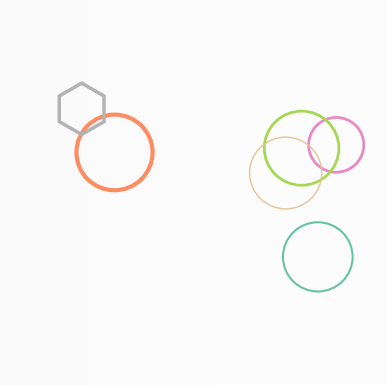[{"shape": "circle", "thickness": 1.5, "radius": 0.45, "center": [0.82, 0.333]}, {"shape": "circle", "thickness": 3, "radius": 0.49, "center": [0.296, 0.604]}, {"shape": "circle", "thickness": 2, "radius": 0.36, "center": [0.868, 0.624]}, {"shape": "circle", "thickness": 2, "radius": 0.48, "center": [0.778, 0.615]}, {"shape": "circle", "thickness": 1, "radius": 0.47, "center": [0.737, 0.551]}, {"shape": "hexagon", "thickness": 2.5, "radius": 0.33, "center": [0.211, 0.717]}]